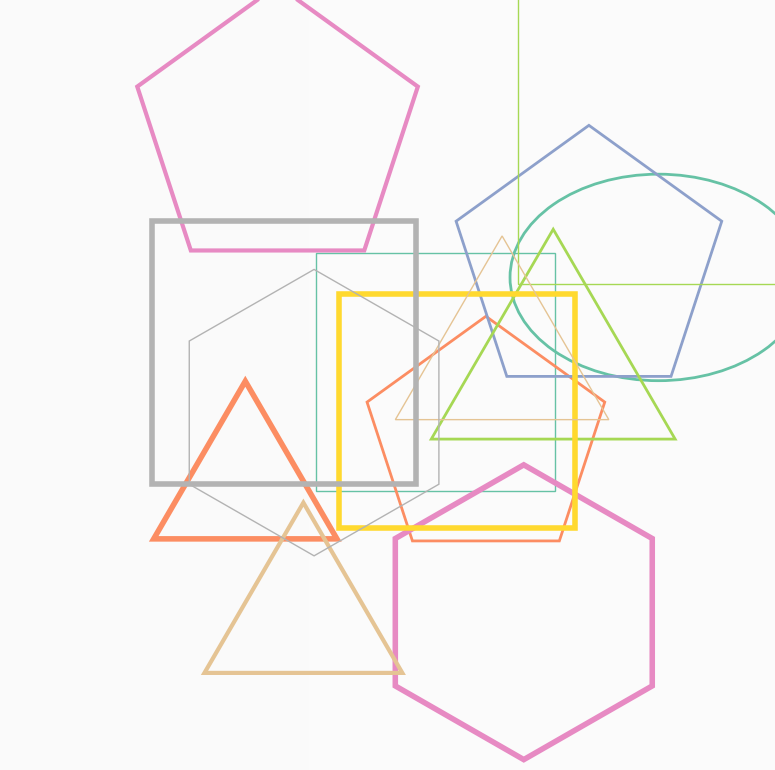[{"shape": "oval", "thickness": 1, "radius": 0.96, "center": [0.85, 0.64]}, {"shape": "square", "thickness": 0.5, "radius": 0.77, "center": [0.562, 0.517]}, {"shape": "triangle", "thickness": 2, "radius": 0.68, "center": [0.317, 0.368]}, {"shape": "pentagon", "thickness": 1, "radius": 0.81, "center": [0.627, 0.428]}, {"shape": "pentagon", "thickness": 1, "radius": 0.9, "center": [0.76, 0.657]}, {"shape": "pentagon", "thickness": 1.5, "radius": 0.95, "center": [0.358, 0.829]}, {"shape": "hexagon", "thickness": 2, "radius": 0.96, "center": [0.676, 0.205]}, {"shape": "square", "thickness": 0.5, "radius": 1.0, "center": [0.868, 0.831]}, {"shape": "triangle", "thickness": 1, "radius": 0.91, "center": [0.714, 0.521]}, {"shape": "square", "thickness": 2, "radius": 0.76, "center": [0.59, 0.466]}, {"shape": "triangle", "thickness": 0.5, "radius": 0.8, "center": [0.648, 0.535]}, {"shape": "triangle", "thickness": 1.5, "radius": 0.74, "center": [0.391, 0.2]}, {"shape": "square", "thickness": 2, "radius": 0.85, "center": [0.366, 0.542]}, {"shape": "hexagon", "thickness": 0.5, "radius": 0.93, "center": [0.405, 0.464]}]